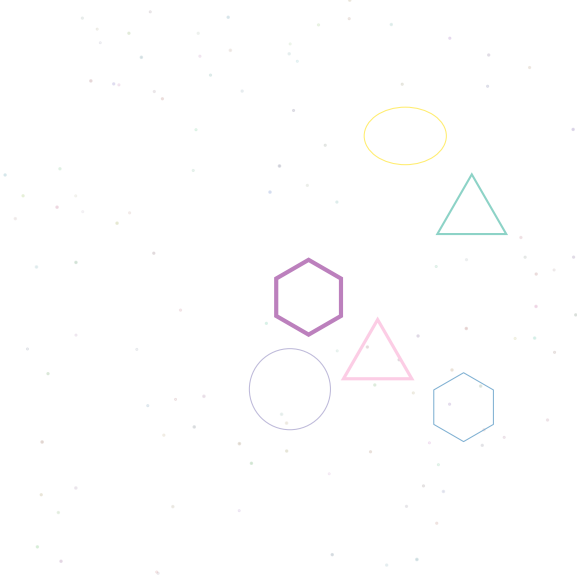[{"shape": "triangle", "thickness": 1, "radius": 0.34, "center": [0.817, 0.628]}, {"shape": "circle", "thickness": 0.5, "radius": 0.35, "center": [0.502, 0.325]}, {"shape": "hexagon", "thickness": 0.5, "radius": 0.3, "center": [0.803, 0.294]}, {"shape": "triangle", "thickness": 1.5, "radius": 0.34, "center": [0.654, 0.377]}, {"shape": "hexagon", "thickness": 2, "radius": 0.32, "center": [0.534, 0.484]}, {"shape": "oval", "thickness": 0.5, "radius": 0.36, "center": [0.702, 0.764]}]